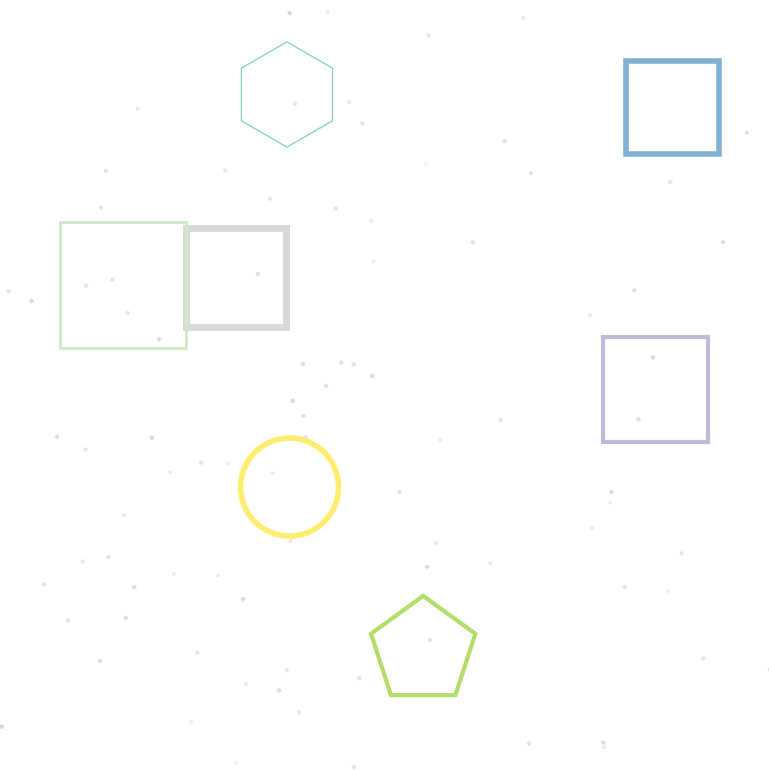[{"shape": "hexagon", "thickness": 0.5, "radius": 0.34, "center": [0.373, 0.877]}, {"shape": "square", "thickness": 1.5, "radius": 0.34, "center": [0.851, 0.494]}, {"shape": "square", "thickness": 2, "radius": 0.3, "center": [0.873, 0.86]}, {"shape": "pentagon", "thickness": 1.5, "radius": 0.36, "center": [0.55, 0.155]}, {"shape": "square", "thickness": 2.5, "radius": 0.32, "center": [0.307, 0.639]}, {"shape": "square", "thickness": 1, "radius": 0.41, "center": [0.16, 0.63]}, {"shape": "circle", "thickness": 2, "radius": 0.32, "center": [0.376, 0.367]}]